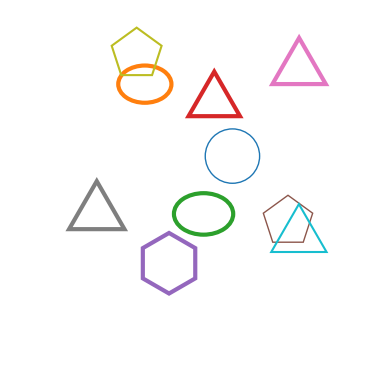[{"shape": "circle", "thickness": 1, "radius": 0.35, "center": [0.604, 0.595]}, {"shape": "oval", "thickness": 3, "radius": 0.35, "center": [0.376, 0.781]}, {"shape": "oval", "thickness": 3, "radius": 0.38, "center": [0.529, 0.444]}, {"shape": "triangle", "thickness": 3, "radius": 0.39, "center": [0.557, 0.737]}, {"shape": "hexagon", "thickness": 3, "radius": 0.39, "center": [0.439, 0.316]}, {"shape": "pentagon", "thickness": 1, "radius": 0.34, "center": [0.748, 0.425]}, {"shape": "triangle", "thickness": 3, "radius": 0.4, "center": [0.777, 0.822]}, {"shape": "triangle", "thickness": 3, "radius": 0.42, "center": [0.251, 0.446]}, {"shape": "pentagon", "thickness": 1.5, "radius": 0.34, "center": [0.355, 0.86]}, {"shape": "triangle", "thickness": 1.5, "radius": 0.41, "center": [0.776, 0.387]}]